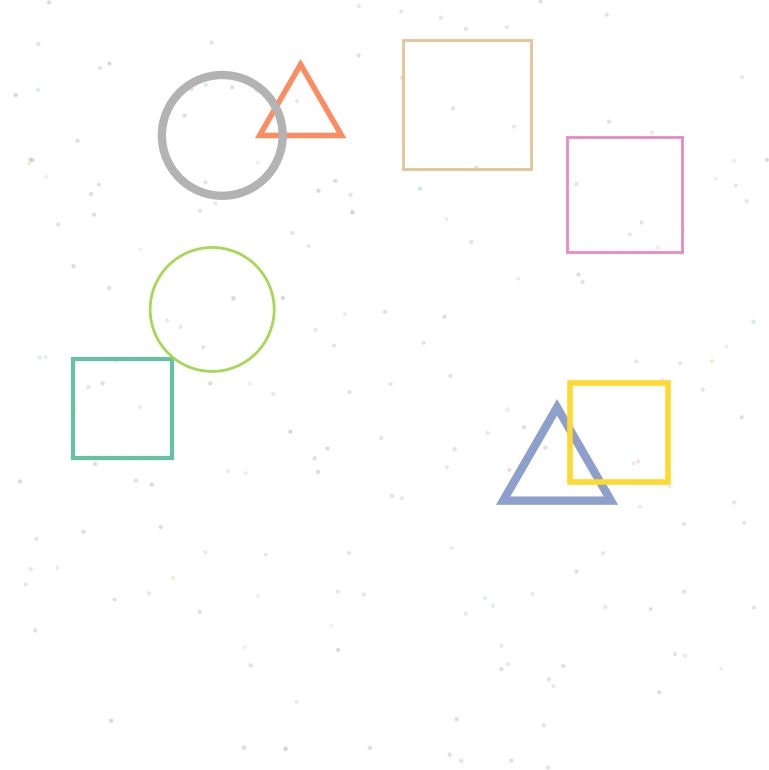[{"shape": "square", "thickness": 1.5, "radius": 0.32, "center": [0.16, 0.47]}, {"shape": "triangle", "thickness": 2, "radius": 0.31, "center": [0.39, 0.855]}, {"shape": "triangle", "thickness": 3, "radius": 0.4, "center": [0.723, 0.39]}, {"shape": "square", "thickness": 1, "radius": 0.37, "center": [0.811, 0.747]}, {"shape": "circle", "thickness": 1, "radius": 0.4, "center": [0.276, 0.598]}, {"shape": "square", "thickness": 2, "radius": 0.32, "center": [0.804, 0.438]}, {"shape": "square", "thickness": 1, "radius": 0.42, "center": [0.606, 0.864]}, {"shape": "circle", "thickness": 3, "radius": 0.39, "center": [0.289, 0.824]}]